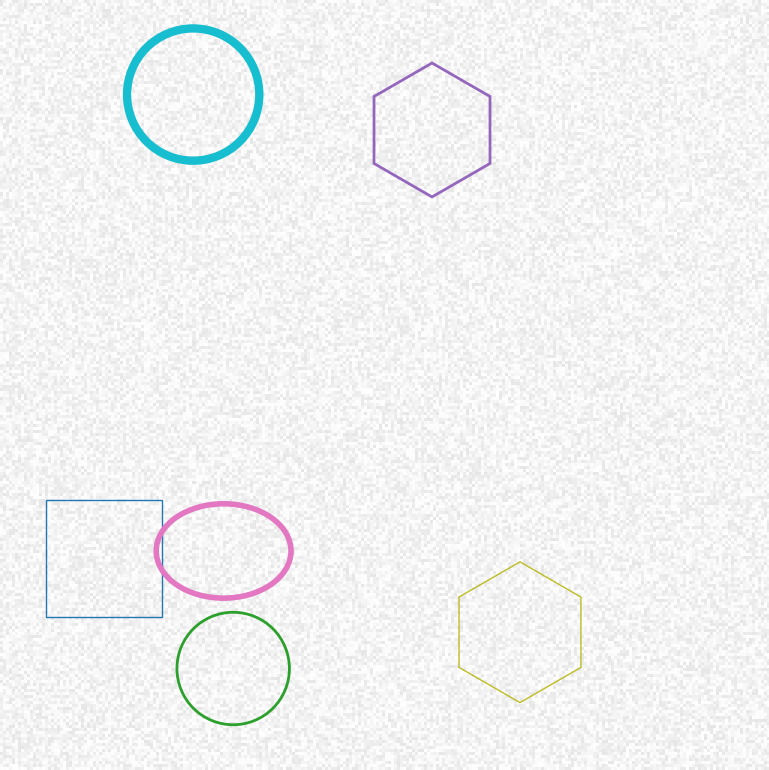[{"shape": "square", "thickness": 0.5, "radius": 0.38, "center": [0.135, 0.275]}, {"shape": "circle", "thickness": 1, "radius": 0.37, "center": [0.303, 0.132]}, {"shape": "hexagon", "thickness": 1, "radius": 0.43, "center": [0.561, 0.831]}, {"shape": "oval", "thickness": 2, "radius": 0.44, "center": [0.29, 0.284]}, {"shape": "hexagon", "thickness": 0.5, "radius": 0.46, "center": [0.675, 0.179]}, {"shape": "circle", "thickness": 3, "radius": 0.43, "center": [0.251, 0.877]}]